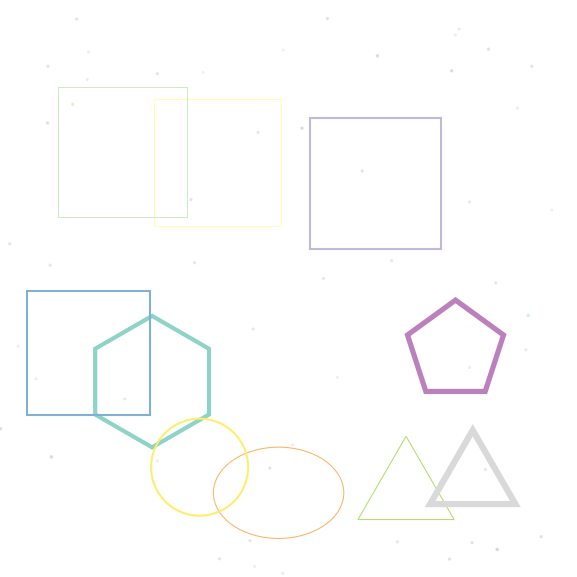[{"shape": "hexagon", "thickness": 2, "radius": 0.57, "center": [0.263, 0.338]}, {"shape": "square", "thickness": 0.5, "radius": 0.55, "center": [0.376, 0.718]}, {"shape": "square", "thickness": 1, "radius": 0.57, "center": [0.65, 0.681]}, {"shape": "square", "thickness": 1, "radius": 0.53, "center": [0.153, 0.388]}, {"shape": "oval", "thickness": 0.5, "radius": 0.56, "center": [0.482, 0.146]}, {"shape": "triangle", "thickness": 0.5, "radius": 0.48, "center": [0.703, 0.148]}, {"shape": "triangle", "thickness": 3, "radius": 0.43, "center": [0.819, 0.169]}, {"shape": "pentagon", "thickness": 2.5, "radius": 0.44, "center": [0.789, 0.392]}, {"shape": "square", "thickness": 0.5, "radius": 0.56, "center": [0.213, 0.736]}, {"shape": "circle", "thickness": 1, "radius": 0.42, "center": [0.346, 0.19]}]